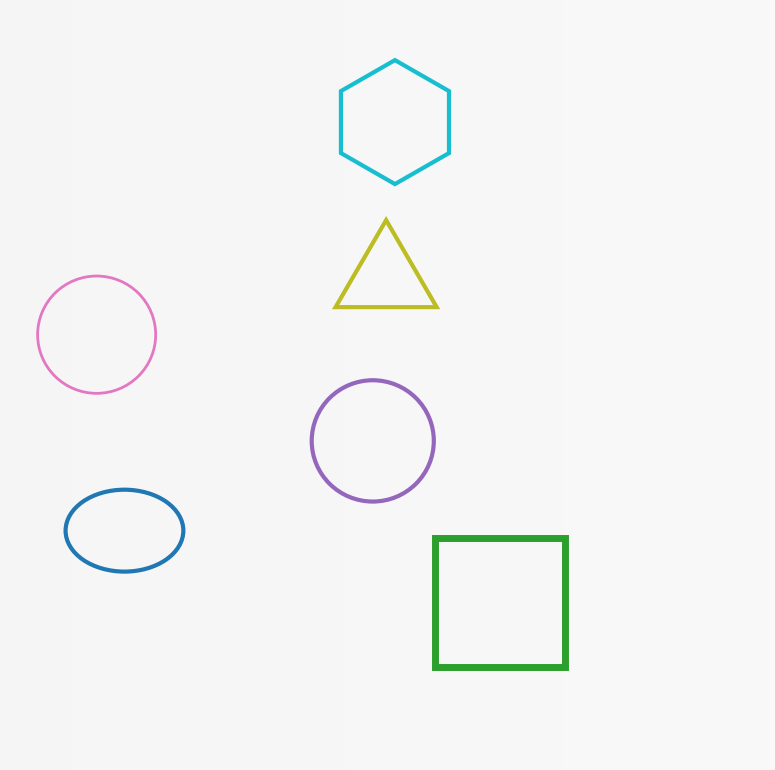[{"shape": "oval", "thickness": 1.5, "radius": 0.38, "center": [0.161, 0.311]}, {"shape": "square", "thickness": 2.5, "radius": 0.42, "center": [0.645, 0.217]}, {"shape": "circle", "thickness": 1.5, "radius": 0.39, "center": [0.481, 0.427]}, {"shape": "circle", "thickness": 1, "radius": 0.38, "center": [0.125, 0.565]}, {"shape": "triangle", "thickness": 1.5, "radius": 0.38, "center": [0.498, 0.639]}, {"shape": "hexagon", "thickness": 1.5, "radius": 0.4, "center": [0.51, 0.841]}]